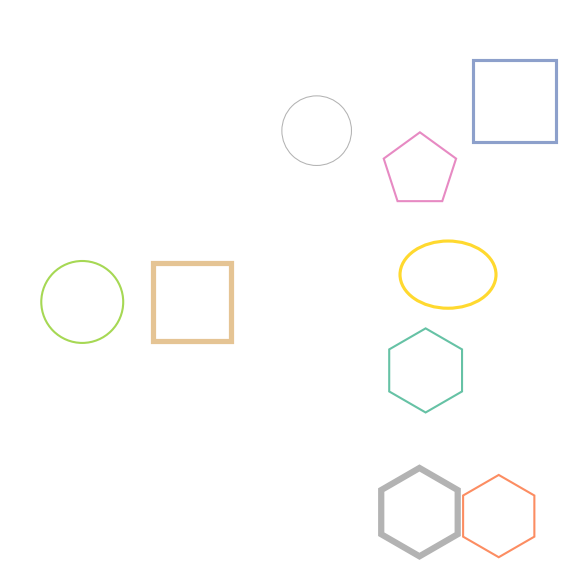[{"shape": "hexagon", "thickness": 1, "radius": 0.36, "center": [0.737, 0.358]}, {"shape": "hexagon", "thickness": 1, "radius": 0.36, "center": [0.864, 0.105]}, {"shape": "square", "thickness": 1.5, "radius": 0.36, "center": [0.891, 0.824]}, {"shape": "pentagon", "thickness": 1, "radius": 0.33, "center": [0.727, 0.704]}, {"shape": "circle", "thickness": 1, "radius": 0.35, "center": [0.142, 0.476]}, {"shape": "oval", "thickness": 1.5, "radius": 0.42, "center": [0.776, 0.524]}, {"shape": "square", "thickness": 2.5, "radius": 0.34, "center": [0.333, 0.477]}, {"shape": "hexagon", "thickness": 3, "radius": 0.38, "center": [0.726, 0.112]}, {"shape": "circle", "thickness": 0.5, "radius": 0.3, "center": [0.548, 0.773]}]